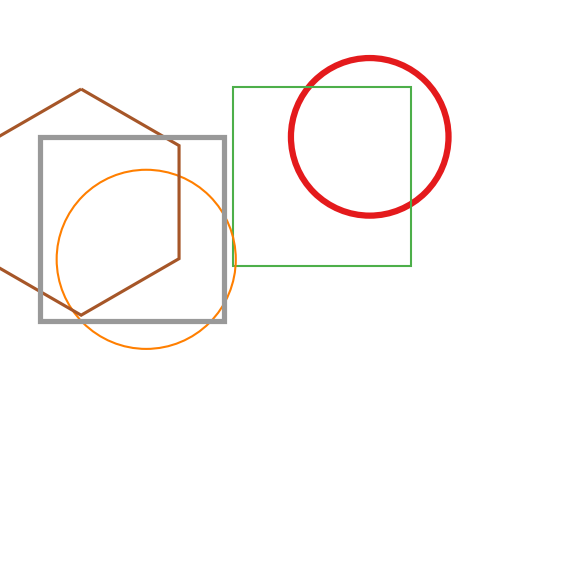[{"shape": "circle", "thickness": 3, "radius": 0.68, "center": [0.64, 0.762]}, {"shape": "square", "thickness": 1, "radius": 0.77, "center": [0.558, 0.693]}, {"shape": "circle", "thickness": 1, "radius": 0.78, "center": [0.253, 0.55]}, {"shape": "hexagon", "thickness": 1.5, "radius": 0.98, "center": [0.14, 0.649]}, {"shape": "square", "thickness": 2.5, "radius": 0.8, "center": [0.229, 0.603]}]